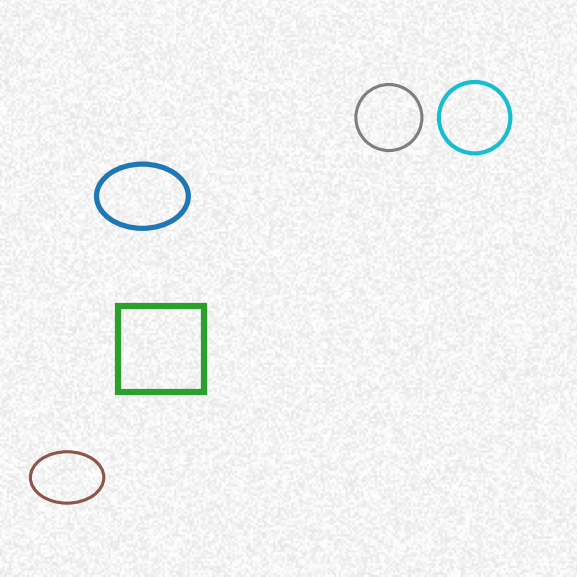[{"shape": "oval", "thickness": 2.5, "radius": 0.4, "center": [0.247, 0.659]}, {"shape": "square", "thickness": 3, "radius": 0.37, "center": [0.279, 0.395]}, {"shape": "oval", "thickness": 1.5, "radius": 0.32, "center": [0.116, 0.172]}, {"shape": "circle", "thickness": 1.5, "radius": 0.29, "center": [0.673, 0.796]}, {"shape": "circle", "thickness": 2, "radius": 0.31, "center": [0.822, 0.795]}]